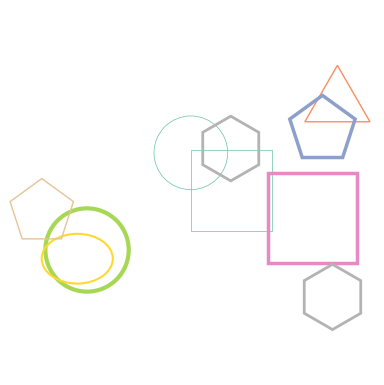[{"shape": "circle", "thickness": 0.5, "radius": 0.48, "center": [0.496, 0.603]}, {"shape": "square", "thickness": 0.5, "radius": 0.53, "center": [0.602, 0.506]}, {"shape": "triangle", "thickness": 1, "radius": 0.49, "center": [0.876, 0.733]}, {"shape": "pentagon", "thickness": 2.5, "radius": 0.45, "center": [0.838, 0.663]}, {"shape": "square", "thickness": 2.5, "radius": 0.58, "center": [0.812, 0.434]}, {"shape": "circle", "thickness": 3, "radius": 0.54, "center": [0.226, 0.351]}, {"shape": "oval", "thickness": 1.5, "radius": 0.46, "center": [0.201, 0.328]}, {"shape": "pentagon", "thickness": 1, "radius": 0.43, "center": [0.108, 0.45]}, {"shape": "hexagon", "thickness": 2, "radius": 0.42, "center": [0.864, 0.229]}, {"shape": "hexagon", "thickness": 2, "radius": 0.42, "center": [0.599, 0.614]}]